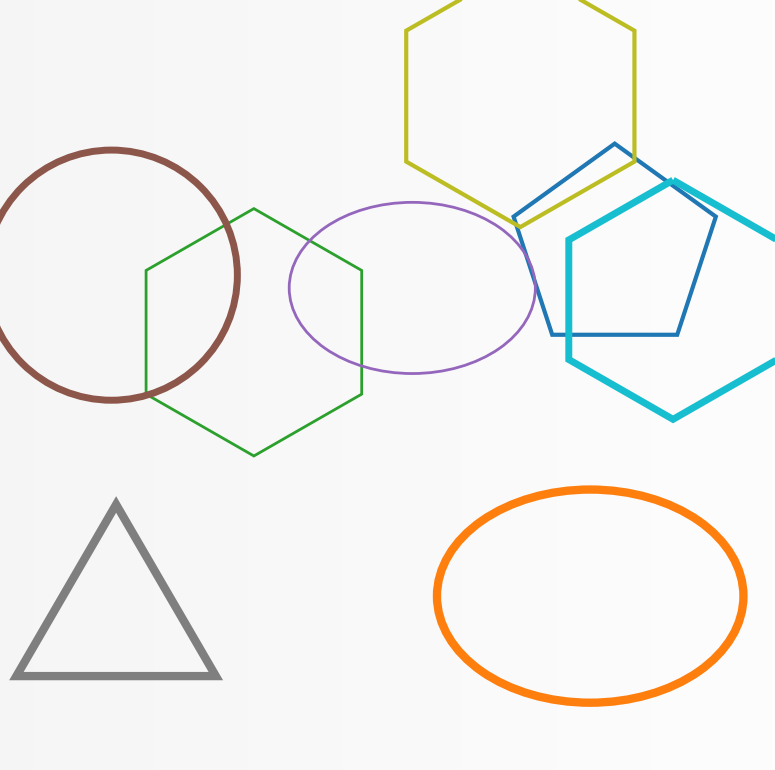[{"shape": "pentagon", "thickness": 1.5, "radius": 0.69, "center": [0.793, 0.676]}, {"shape": "oval", "thickness": 3, "radius": 0.99, "center": [0.762, 0.226]}, {"shape": "hexagon", "thickness": 1, "radius": 0.8, "center": [0.328, 0.568]}, {"shape": "oval", "thickness": 1, "radius": 0.79, "center": [0.532, 0.626]}, {"shape": "circle", "thickness": 2.5, "radius": 0.81, "center": [0.144, 0.643]}, {"shape": "triangle", "thickness": 3, "radius": 0.74, "center": [0.15, 0.196]}, {"shape": "hexagon", "thickness": 1.5, "radius": 0.85, "center": [0.671, 0.875]}, {"shape": "hexagon", "thickness": 2.5, "radius": 0.78, "center": [0.868, 0.611]}]